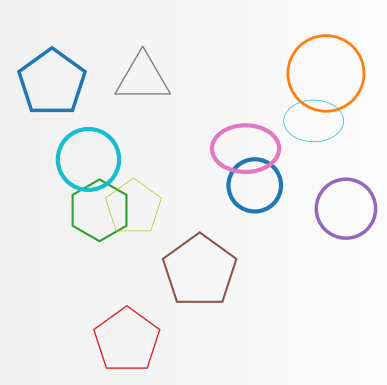[{"shape": "pentagon", "thickness": 2.5, "radius": 0.45, "center": [0.134, 0.786]}, {"shape": "circle", "thickness": 3, "radius": 0.34, "center": [0.657, 0.519]}, {"shape": "circle", "thickness": 2, "radius": 0.49, "center": [0.841, 0.809]}, {"shape": "hexagon", "thickness": 1.5, "radius": 0.4, "center": [0.257, 0.454]}, {"shape": "pentagon", "thickness": 1, "radius": 0.45, "center": [0.327, 0.116]}, {"shape": "circle", "thickness": 2.5, "radius": 0.38, "center": [0.893, 0.458]}, {"shape": "pentagon", "thickness": 1.5, "radius": 0.5, "center": [0.515, 0.297]}, {"shape": "oval", "thickness": 3, "radius": 0.43, "center": [0.634, 0.614]}, {"shape": "triangle", "thickness": 1, "radius": 0.41, "center": [0.368, 0.797]}, {"shape": "pentagon", "thickness": 0.5, "radius": 0.38, "center": [0.344, 0.462]}, {"shape": "oval", "thickness": 0.5, "radius": 0.39, "center": [0.81, 0.686]}, {"shape": "circle", "thickness": 3, "radius": 0.4, "center": [0.228, 0.586]}]